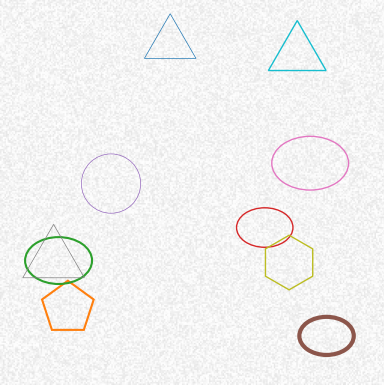[{"shape": "triangle", "thickness": 0.5, "radius": 0.39, "center": [0.442, 0.887]}, {"shape": "pentagon", "thickness": 1.5, "radius": 0.35, "center": [0.176, 0.2]}, {"shape": "oval", "thickness": 1.5, "radius": 0.43, "center": [0.152, 0.323]}, {"shape": "oval", "thickness": 1, "radius": 0.37, "center": [0.688, 0.409]}, {"shape": "circle", "thickness": 0.5, "radius": 0.39, "center": [0.288, 0.523]}, {"shape": "oval", "thickness": 3, "radius": 0.35, "center": [0.848, 0.128]}, {"shape": "oval", "thickness": 1, "radius": 0.5, "center": [0.806, 0.576]}, {"shape": "triangle", "thickness": 0.5, "radius": 0.46, "center": [0.139, 0.325]}, {"shape": "hexagon", "thickness": 1, "radius": 0.35, "center": [0.751, 0.318]}, {"shape": "triangle", "thickness": 1, "radius": 0.43, "center": [0.772, 0.86]}]